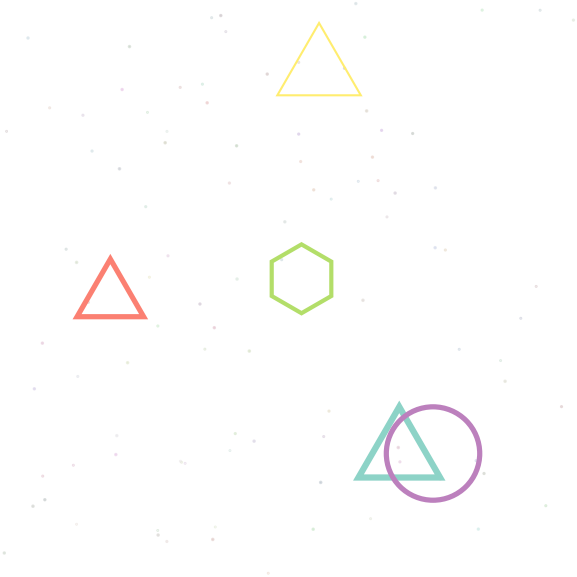[{"shape": "triangle", "thickness": 3, "radius": 0.41, "center": [0.691, 0.213]}, {"shape": "triangle", "thickness": 2.5, "radius": 0.33, "center": [0.191, 0.484]}, {"shape": "hexagon", "thickness": 2, "radius": 0.3, "center": [0.522, 0.516]}, {"shape": "circle", "thickness": 2.5, "radius": 0.4, "center": [0.75, 0.214]}, {"shape": "triangle", "thickness": 1, "radius": 0.42, "center": [0.552, 0.876]}]